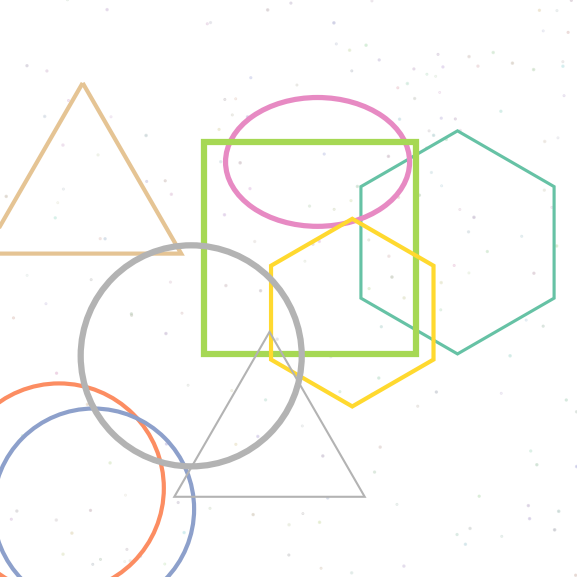[{"shape": "hexagon", "thickness": 1.5, "radius": 0.97, "center": [0.792, 0.579]}, {"shape": "circle", "thickness": 2, "radius": 0.91, "center": [0.102, 0.154]}, {"shape": "circle", "thickness": 2, "radius": 0.87, "center": [0.162, 0.118]}, {"shape": "oval", "thickness": 2.5, "radius": 0.8, "center": [0.55, 0.719]}, {"shape": "square", "thickness": 3, "radius": 0.92, "center": [0.536, 0.569]}, {"shape": "hexagon", "thickness": 2, "radius": 0.81, "center": [0.61, 0.458]}, {"shape": "triangle", "thickness": 2, "radius": 0.98, "center": [0.143, 0.658]}, {"shape": "circle", "thickness": 3, "radius": 0.96, "center": [0.331, 0.383]}, {"shape": "triangle", "thickness": 1, "radius": 0.95, "center": [0.467, 0.234]}]